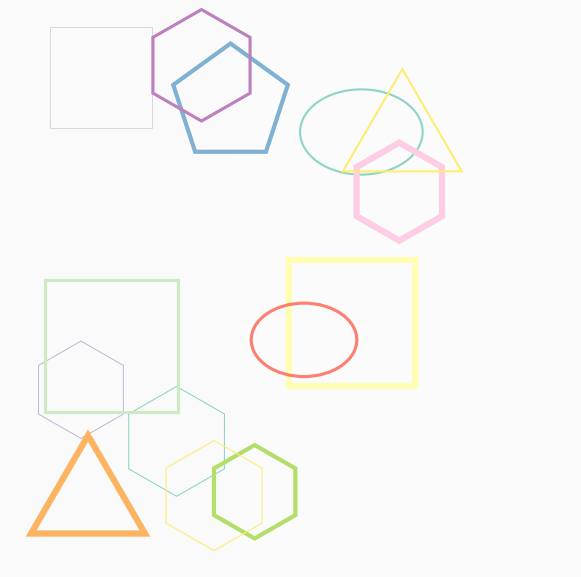[{"shape": "hexagon", "thickness": 0.5, "radius": 0.48, "center": [0.304, 0.235]}, {"shape": "oval", "thickness": 1, "radius": 0.53, "center": [0.622, 0.771]}, {"shape": "square", "thickness": 3, "radius": 0.54, "center": [0.606, 0.44]}, {"shape": "hexagon", "thickness": 0.5, "radius": 0.42, "center": [0.139, 0.324]}, {"shape": "oval", "thickness": 1.5, "radius": 0.45, "center": [0.523, 0.411]}, {"shape": "pentagon", "thickness": 2, "radius": 0.52, "center": [0.397, 0.82]}, {"shape": "triangle", "thickness": 3, "radius": 0.57, "center": [0.151, 0.132]}, {"shape": "hexagon", "thickness": 2, "radius": 0.4, "center": [0.438, 0.148]}, {"shape": "hexagon", "thickness": 3, "radius": 0.42, "center": [0.687, 0.667]}, {"shape": "square", "thickness": 0.5, "radius": 0.44, "center": [0.173, 0.865]}, {"shape": "hexagon", "thickness": 1.5, "radius": 0.48, "center": [0.347, 0.886]}, {"shape": "square", "thickness": 1.5, "radius": 0.57, "center": [0.191, 0.4]}, {"shape": "triangle", "thickness": 1, "radius": 0.59, "center": [0.692, 0.761]}, {"shape": "hexagon", "thickness": 0.5, "radius": 0.48, "center": [0.368, 0.141]}]